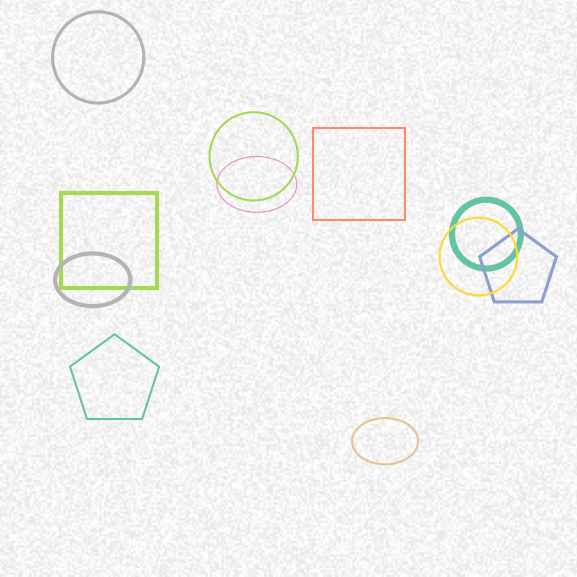[{"shape": "pentagon", "thickness": 1, "radius": 0.41, "center": [0.198, 0.339]}, {"shape": "circle", "thickness": 3, "radius": 0.3, "center": [0.842, 0.594]}, {"shape": "square", "thickness": 1, "radius": 0.4, "center": [0.622, 0.698]}, {"shape": "pentagon", "thickness": 1.5, "radius": 0.35, "center": [0.897, 0.533]}, {"shape": "oval", "thickness": 0.5, "radius": 0.35, "center": [0.445, 0.68]}, {"shape": "square", "thickness": 2, "radius": 0.41, "center": [0.188, 0.583]}, {"shape": "circle", "thickness": 1, "radius": 0.38, "center": [0.439, 0.728]}, {"shape": "circle", "thickness": 1, "radius": 0.34, "center": [0.828, 0.555]}, {"shape": "oval", "thickness": 1, "radius": 0.29, "center": [0.667, 0.235]}, {"shape": "oval", "thickness": 2, "radius": 0.33, "center": [0.161, 0.515]}, {"shape": "circle", "thickness": 1.5, "radius": 0.39, "center": [0.17, 0.9]}]